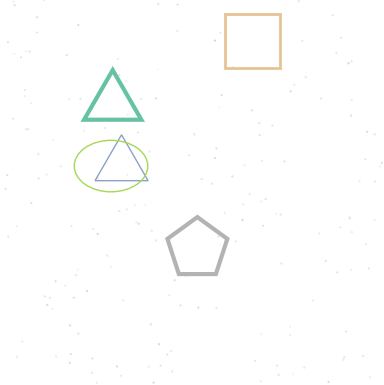[{"shape": "triangle", "thickness": 3, "radius": 0.43, "center": [0.293, 0.732]}, {"shape": "triangle", "thickness": 1, "radius": 0.4, "center": [0.316, 0.57]}, {"shape": "oval", "thickness": 1, "radius": 0.48, "center": [0.288, 0.569]}, {"shape": "square", "thickness": 2, "radius": 0.35, "center": [0.656, 0.893]}, {"shape": "pentagon", "thickness": 3, "radius": 0.41, "center": [0.513, 0.354]}]